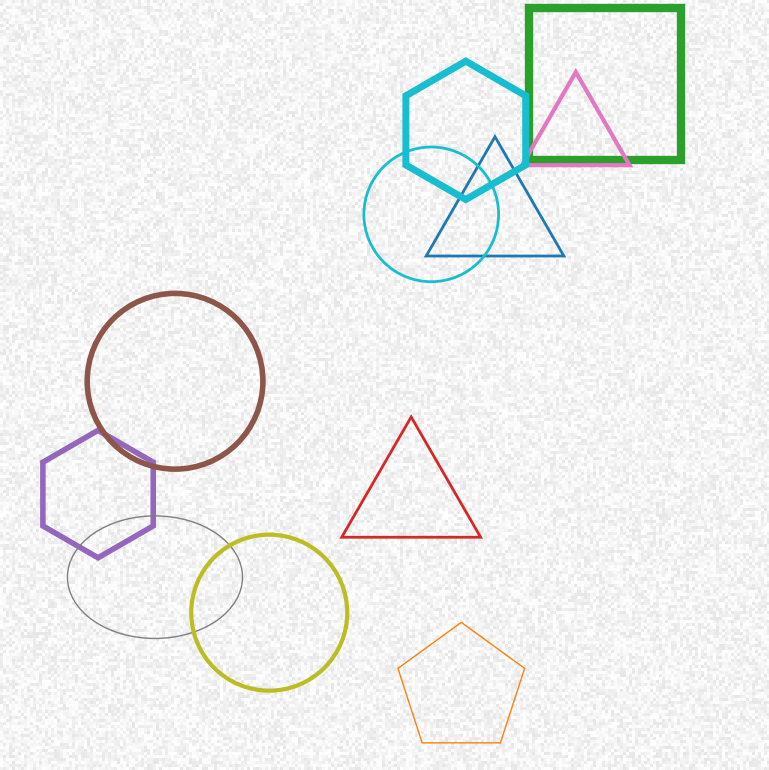[{"shape": "triangle", "thickness": 1, "radius": 0.52, "center": [0.643, 0.719]}, {"shape": "pentagon", "thickness": 0.5, "radius": 0.43, "center": [0.599, 0.105]}, {"shape": "square", "thickness": 3, "radius": 0.49, "center": [0.786, 0.891]}, {"shape": "triangle", "thickness": 1, "radius": 0.52, "center": [0.534, 0.354]}, {"shape": "hexagon", "thickness": 2, "radius": 0.41, "center": [0.127, 0.358]}, {"shape": "circle", "thickness": 2, "radius": 0.57, "center": [0.227, 0.505]}, {"shape": "triangle", "thickness": 1.5, "radius": 0.4, "center": [0.748, 0.826]}, {"shape": "oval", "thickness": 0.5, "radius": 0.57, "center": [0.201, 0.25]}, {"shape": "circle", "thickness": 1.5, "radius": 0.51, "center": [0.35, 0.204]}, {"shape": "circle", "thickness": 1, "radius": 0.44, "center": [0.56, 0.722]}, {"shape": "hexagon", "thickness": 2.5, "radius": 0.45, "center": [0.605, 0.831]}]